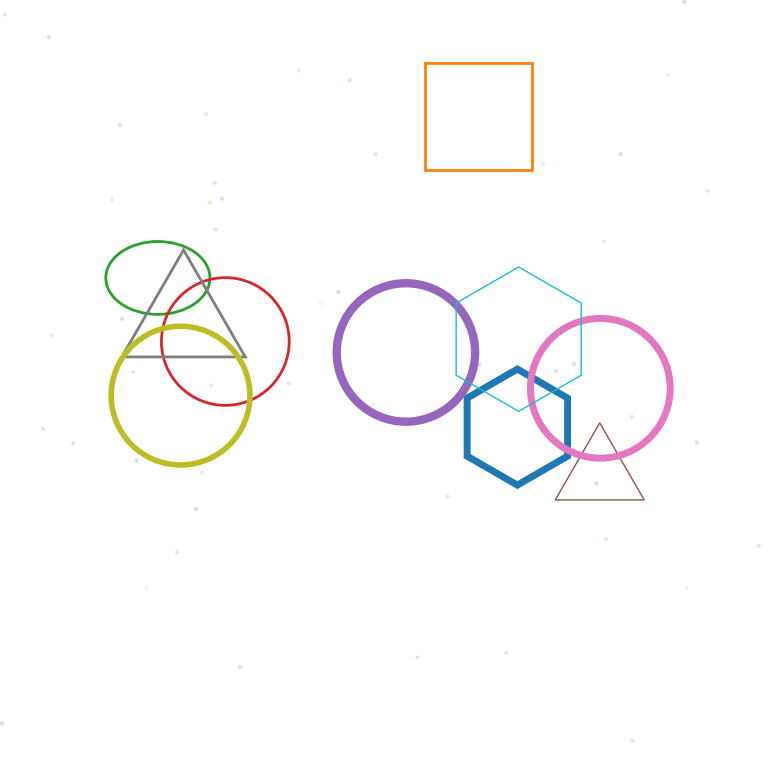[{"shape": "hexagon", "thickness": 2.5, "radius": 0.38, "center": [0.672, 0.445]}, {"shape": "square", "thickness": 1, "radius": 0.35, "center": [0.621, 0.849]}, {"shape": "oval", "thickness": 1, "radius": 0.34, "center": [0.205, 0.639]}, {"shape": "circle", "thickness": 1, "radius": 0.41, "center": [0.293, 0.556]}, {"shape": "circle", "thickness": 3, "radius": 0.45, "center": [0.527, 0.542]}, {"shape": "triangle", "thickness": 0.5, "radius": 0.33, "center": [0.779, 0.384]}, {"shape": "circle", "thickness": 2.5, "radius": 0.45, "center": [0.78, 0.496]}, {"shape": "triangle", "thickness": 1, "radius": 0.46, "center": [0.238, 0.583]}, {"shape": "circle", "thickness": 2, "radius": 0.45, "center": [0.235, 0.486]}, {"shape": "hexagon", "thickness": 0.5, "radius": 0.47, "center": [0.674, 0.56]}]